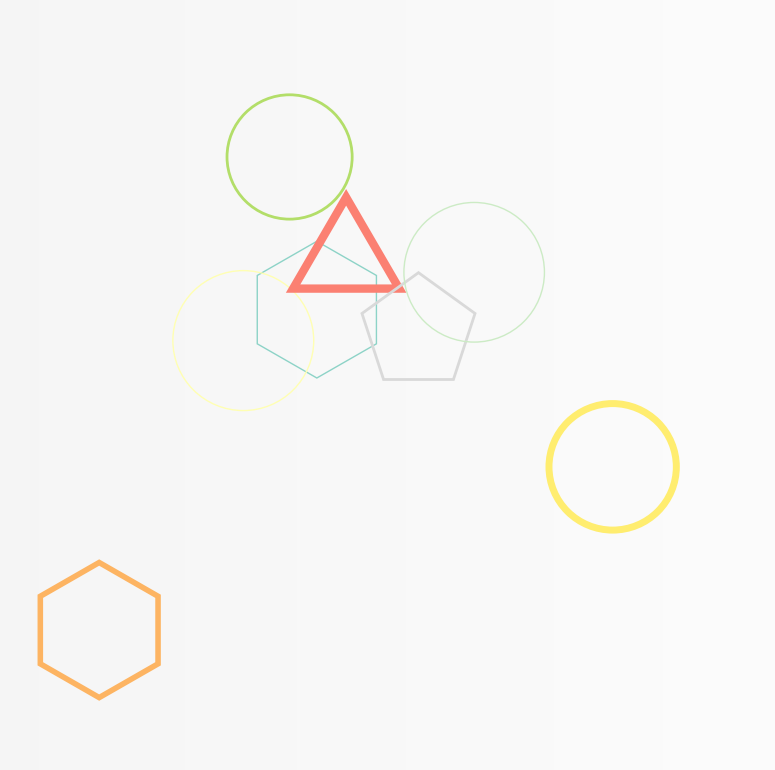[{"shape": "hexagon", "thickness": 0.5, "radius": 0.44, "center": [0.409, 0.598]}, {"shape": "circle", "thickness": 0.5, "radius": 0.45, "center": [0.314, 0.558]}, {"shape": "triangle", "thickness": 3, "radius": 0.4, "center": [0.447, 0.665]}, {"shape": "hexagon", "thickness": 2, "radius": 0.44, "center": [0.128, 0.182]}, {"shape": "circle", "thickness": 1, "radius": 0.4, "center": [0.374, 0.796]}, {"shape": "pentagon", "thickness": 1, "radius": 0.38, "center": [0.54, 0.569]}, {"shape": "circle", "thickness": 0.5, "radius": 0.45, "center": [0.612, 0.646]}, {"shape": "circle", "thickness": 2.5, "radius": 0.41, "center": [0.791, 0.394]}]